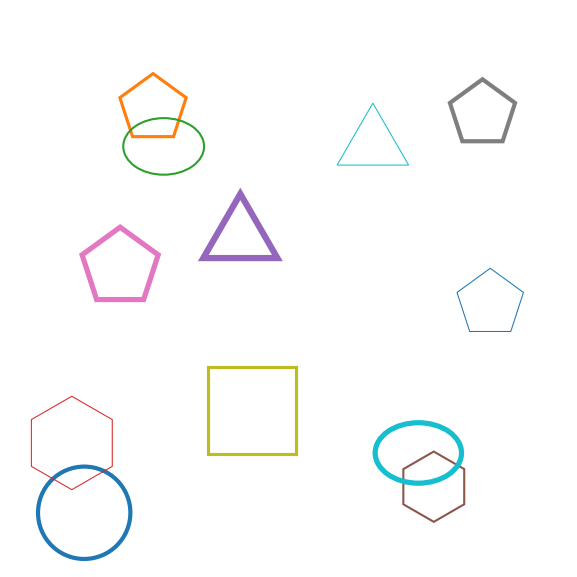[{"shape": "pentagon", "thickness": 0.5, "radius": 0.3, "center": [0.849, 0.474]}, {"shape": "circle", "thickness": 2, "radius": 0.4, "center": [0.146, 0.111]}, {"shape": "pentagon", "thickness": 1.5, "radius": 0.3, "center": [0.265, 0.811]}, {"shape": "oval", "thickness": 1, "radius": 0.35, "center": [0.283, 0.746]}, {"shape": "hexagon", "thickness": 0.5, "radius": 0.4, "center": [0.124, 0.232]}, {"shape": "triangle", "thickness": 3, "radius": 0.37, "center": [0.416, 0.589]}, {"shape": "hexagon", "thickness": 1, "radius": 0.3, "center": [0.751, 0.156]}, {"shape": "pentagon", "thickness": 2.5, "radius": 0.35, "center": [0.208, 0.536]}, {"shape": "pentagon", "thickness": 2, "radius": 0.3, "center": [0.835, 0.803]}, {"shape": "square", "thickness": 1.5, "radius": 0.38, "center": [0.436, 0.288]}, {"shape": "oval", "thickness": 2.5, "radius": 0.37, "center": [0.724, 0.215]}, {"shape": "triangle", "thickness": 0.5, "radius": 0.36, "center": [0.646, 0.749]}]